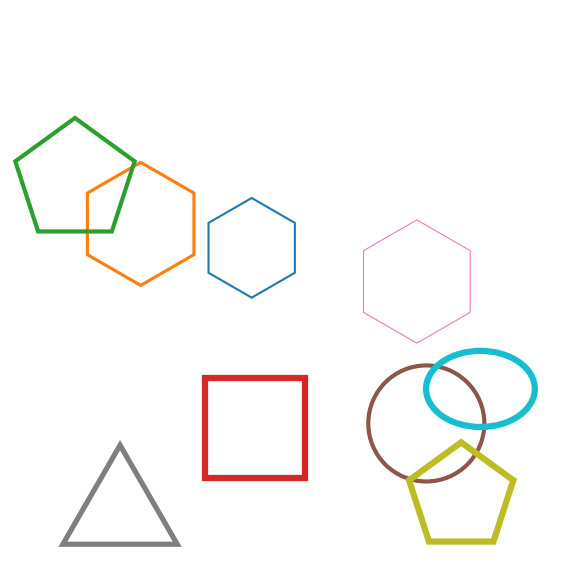[{"shape": "hexagon", "thickness": 1, "radius": 0.43, "center": [0.436, 0.57]}, {"shape": "hexagon", "thickness": 1.5, "radius": 0.53, "center": [0.244, 0.611]}, {"shape": "pentagon", "thickness": 2, "radius": 0.54, "center": [0.13, 0.686]}, {"shape": "square", "thickness": 3, "radius": 0.43, "center": [0.442, 0.258]}, {"shape": "circle", "thickness": 2, "radius": 0.5, "center": [0.738, 0.266]}, {"shape": "hexagon", "thickness": 0.5, "radius": 0.53, "center": [0.722, 0.512]}, {"shape": "triangle", "thickness": 2.5, "radius": 0.57, "center": [0.208, 0.114]}, {"shape": "pentagon", "thickness": 3, "radius": 0.47, "center": [0.799, 0.138]}, {"shape": "oval", "thickness": 3, "radius": 0.47, "center": [0.832, 0.326]}]